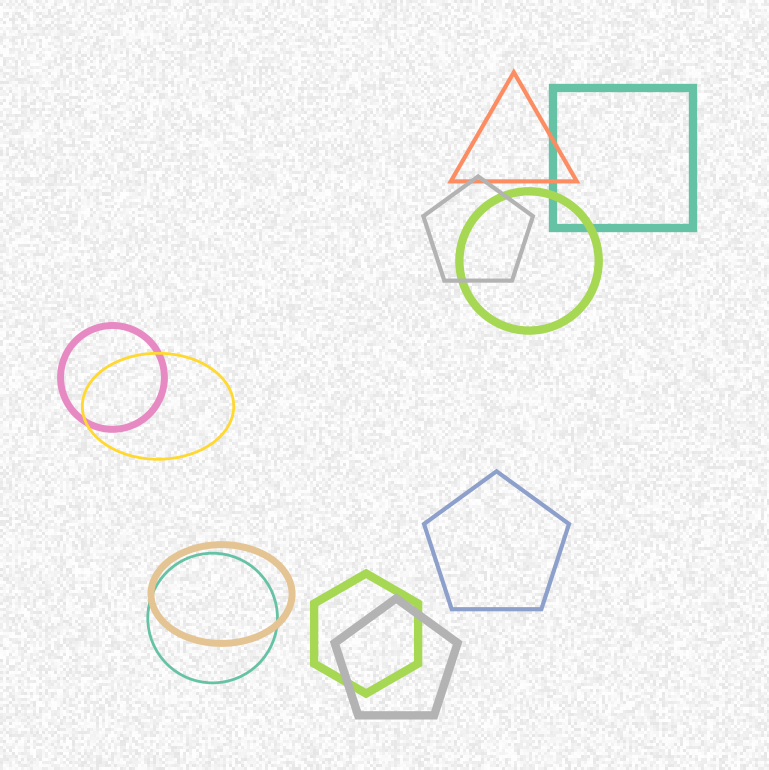[{"shape": "square", "thickness": 3, "radius": 0.46, "center": [0.809, 0.795]}, {"shape": "circle", "thickness": 1, "radius": 0.42, "center": [0.276, 0.197]}, {"shape": "triangle", "thickness": 1.5, "radius": 0.47, "center": [0.667, 0.812]}, {"shape": "pentagon", "thickness": 1.5, "radius": 0.5, "center": [0.645, 0.289]}, {"shape": "circle", "thickness": 2.5, "radius": 0.34, "center": [0.146, 0.51]}, {"shape": "circle", "thickness": 3, "radius": 0.45, "center": [0.687, 0.661]}, {"shape": "hexagon", "thickness": 3, "radius": 0.39, "center": [0.475, 0.177]}, {"shape": "oval", "thickness": 1, "radius": 0.49, "center": [0.205, 0.472]}, {"shape": "oval", "thickness": 2.5, "radius": 0.46, "center": [0.288, 0.229]}, {"shape": "pentagon", "thickness": 1.5, "radius": 0.37, "center": [0.621, 0.696]}, {"shape": "pentagon", "thickness": 3, "radius": 0.42, "center": [0.514, 0.139]}]